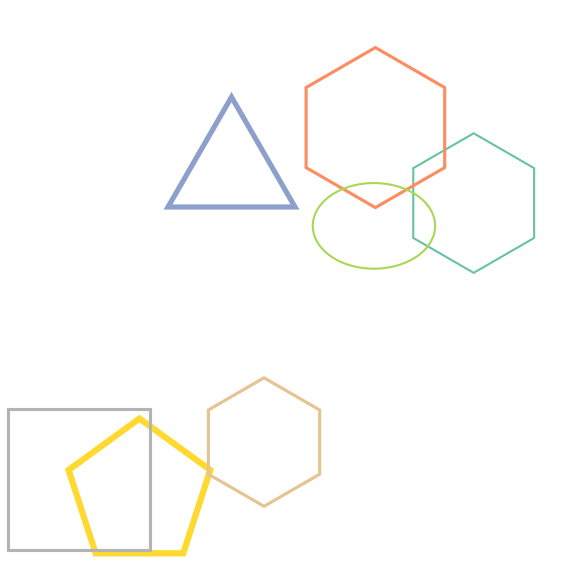[{"shape": "hexagon", "thickness": 1, "radius": 0.6, "center": [0.82, 0.648]}, {"shape": "hexagon", "thickness": 1.5, "radius": 0.69, "center": [0.65, 0.778]}, {"shape": "triangle", "thickness": 2.5, "radius": 0.63, "center": [0.401, 0.704]}, {"shape": "oval", "thickness": 1, "radius": 0.53, "center": [0.648, 0.608]}, {"shape": "pentagon", "thickness": 3, "radius": 0.64, "center": [0.241, 0.145]}, {"shape": "hexagon", "thickness": 1.5, "radius": 0.56, "center": [0.457, 0.234]}, {"shape": "square", "thickness": 1.5, "radius": 0.61, "center": [0.137, 0.168]}]